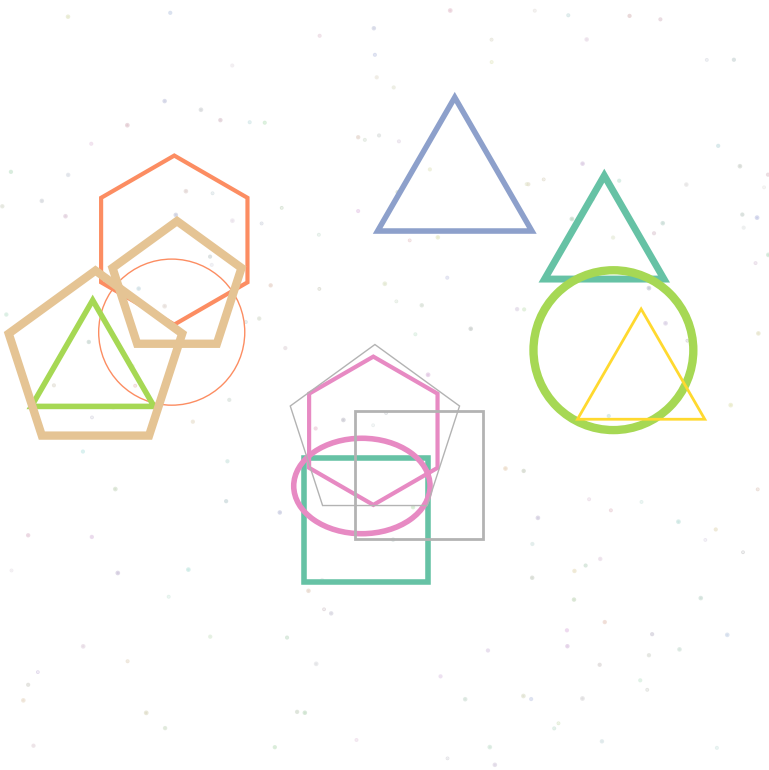[{"shape": "triangle", "thickness": 2.5, "radius": 0.45, "center": [0.785, 0.682]}, {"shape": "square", "thickness": 2, "radius": 0.4, "center": [0.475, 0.325]}, {"shape": "hexagon", "thickness": 1.5, "radius": 0.55, "center": [0.226, 0.688]}, {"shape": "circle", "thickness": 0.5, "radius": 0.47, "center": [0.223, 0.569]}, {"shape": "triangle", "thickness": 2, "radius": 0.58, "center": [0.591, 0.758]}, {"shape": "oval", "thickness": 2, "radius": 0.44, "center": [0.47, 0.369]}, {"shape": "hexagon", "thickness": 1.5, "radius": 0.48, "center": [0.485, 0.441]}, {"shape": "triangle", "thickness": 2, "radius": 0.46, "center": [0.12, 0.518]}, {"shape": "circle", "thickness": 3, "radius": 0.52, "center": [0.797, 0.545]}, {"shape": "triangle", "thickness": 1, "radius": 0.48, "center": [0.833, 0.503]}, {"shape": "pentagon", "thickness": 3, "radius": 0.44, "center": [0.23, 0.625]}, {"shape": "pentagon", "thickness": 3, "radius": 0.59, "center": [0.124, 0.53]}, {"shape": "square", "thickness": 1, "radius": 0.41, "center": [0.544, 0.383]}, {"shape": "pentagon", "thickness": 0.5, "radius": 0.58, "center": [0.487, 0.437]}]